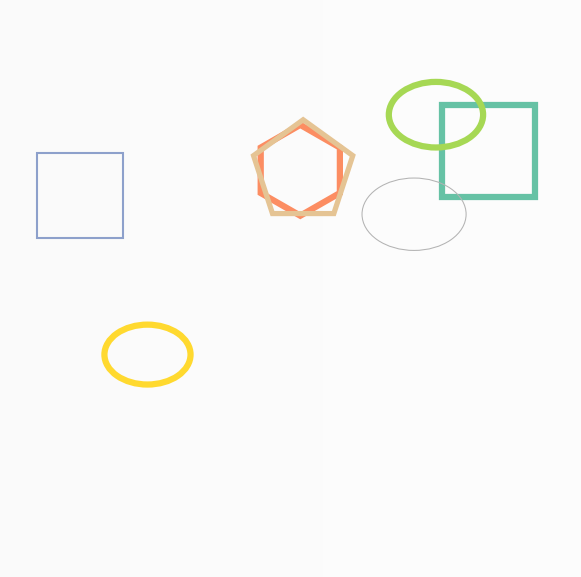[{"shape": "square", "thickness": 3, "radius": 0.4, "center": [0.841, 0.737]}, {"shape": "hexagon", "thickness": 3, "radius": 0.39, "center": [0.517, 0.704]}, {"shape": "square", "thickness": 1, "radius": 0.37, "center": [0.137, 0.661]}, {"shape": "oval", "thickness": 3, "radius": 0.41, "center": [0.75, 0.801]}, {"shape": "oval", "thickness": 3, "radius": 0.37, "center": [0.254, 0.385]}, {"shape": "pentagon", "thickness": 2.5, "radius": 0.45, "center": [0.522, 0.702]}, {"shape": "oval", "thickness": 0.5, "radius": 0.45, "center": [0.712, 0.628]}]